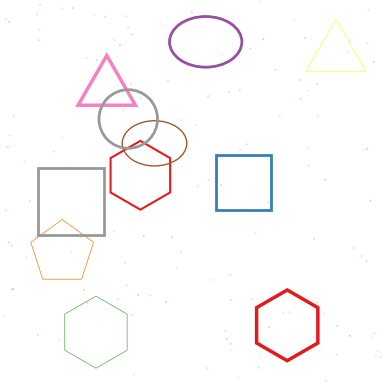[{"shape": "hexagon", "thickness": 2.5, "radius": 0.46, "center": [0.746, 0.155]}, {"shape": "hexagon", "thickness": 1.5, "radius": 0.45, "center": [0.365, 0.545]}, {"shape": "square", "thickness": 2, "radius": 0.36, "center": [0.633, 0.527]}, {"shape": "hexagon", "thickness": 0.5, "radius": 0.47, "center": [0.249, 0.137]}, {"shape": "oval", "thickness": 2, "radius": 0.47, "center": [0.534, 0.891]}, {"shape": "pentagon", "thickness": 0.5, "radius": 0.43, "center": [0.161, 0.344]}, {"shape": "triangle", "thickness": 0.5, "radius": 0.45, "center": [0.872, 0.859]}, {"shape": "oval", "thickness": 1, "radius": 0.42, "center": [0.401, 0.628]}, {"shape": "triangle", "thickness": 2.5, "radius": 0.43, "center": [0.277, 0.77]}, {"shape": "circle", "thickness": 2, "radius": 0.38, "center": [0.333, 0.691]}, {"shape": "square", "thickness": 2, "radius": 0.43, "center": [0.185, 0.477]}]